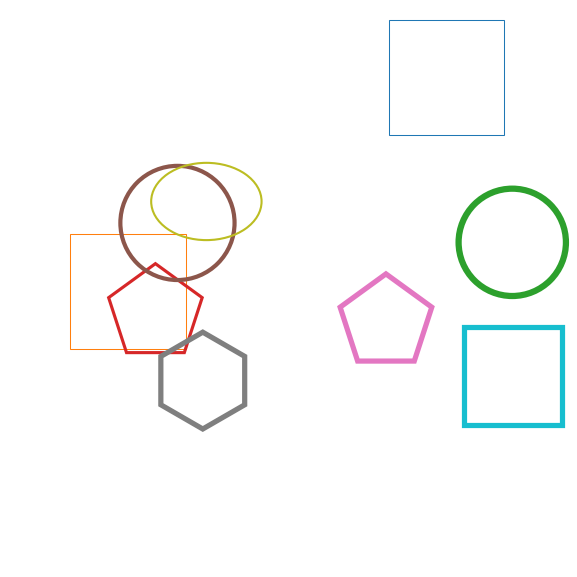[{"shape": "square", "thickness": 0.5, "radius": 0.5, "center": [0.773, 0.865]}, {"shape": "square", "thickness": 0.5, "radius": 0.5, "center": [0.221, 0.495]}, {"shape": "circle", "thickness": 3, "radius": 0.46, "center": [0.887, 0.58]}, {"shape": "pentagon", "thickness": 1.5, "radius": 0.43, "center": [0.269, 0.457]}, {"shape": "circle", "thickness": 2, "radius": 0.49, "center": [0.307, 0.613]}, {"shape": "pentagon", "thickness": 2.5, "radius": 0.42, "center": [0.668, 0.441]}, {"shape": "hexagon", "thickness": 2.5, "radius": 0.42, "center": [0.351, 0.34]}, {"shape": "oval", "thickness": 1, "radius": 0.48, "center": [0.357, 0.65]}, {"shape": "square", "thickness": 2.5, "radius": 0.42, "center": [0.888, 0.348]}]